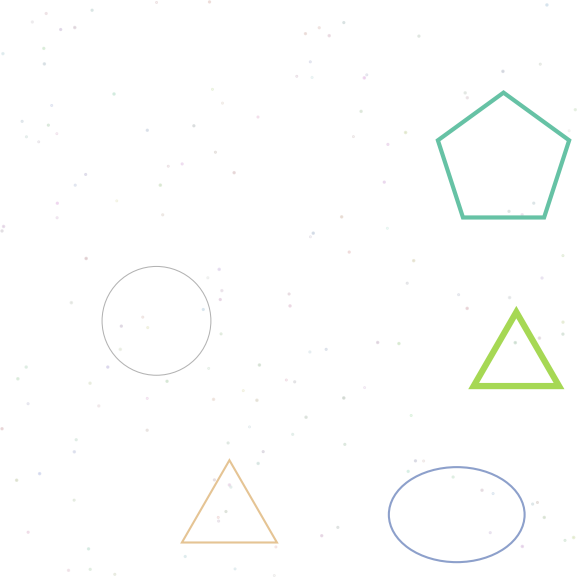[{"shape": "pentagon", "thickness": 2, "radius": 0.6, "center": [0.872, 0.719]}, {"shape": "oval", "thickness": 1, "radius": 0.59, "center": [0.791, 0.108]}, {"shape": "triangle", "thickness": 3, "radius": 0.43, "center": [0.894, 0.373]}, {"shape": "triangle", "thickness": 1, "radius": 0.47, "center": [0.397, 0.107]}, {"shape": "circle", "thickness": 0.5, "radius": 0.47, "center": [0.271, 0.444]}]